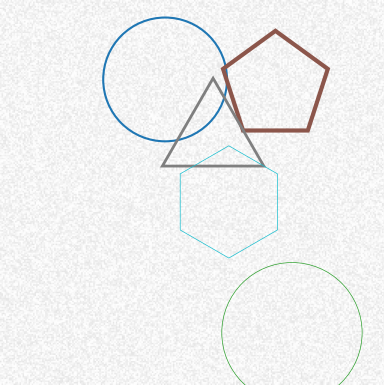[{"shape": "circle", "thickness": 1.5, "radius": 0.8, "center": [0.429, 0.794]}, {"shape": "circle", "thickness": 0.5, "radius": 0.91, "center": [0.758, 0.136]}, {"shape": "pentagon", "thickness": 3, "radius": 0.72, "center": [0.715, 0.777]}, {"shape": "triangle", "thickness": 2, "radius": 0.76, "center": [0.553, 0.645]}, {"shape": "hexagon", "thickness": 0.5, "radius": 0.73, "center": [0.594, 0.476]}]